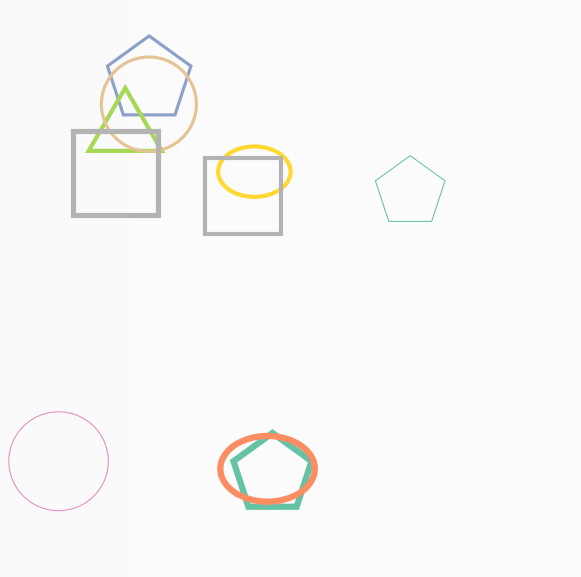[{"shape": "pentagon", "thickness": 3, "radius": 0.35, "center": [0.469, 0.179]}, {"shape": "pentagon", "thickness": 0.5, "radius": 0.31, "center": [0.706, 0.667]}, {"shape": "oval", "thickness": 3, "radius": 0.41, "center": [0.46, 0.187]}, {"shape": "pentagon", "thickness": 1.5, "radius": 0.38, "center": [0.257, 0.861]}, {"shape": "circle", "thickness": 0.5, "radius": 0.43, "center": [0.101, 0.2]}, {"shape": "triangle", "thickness": 2, "radius": 0.36, "center": [0.215, 0.774]}, {"shape": "oval", "thickness": 2, "radius": 0.31, "center": [0.438, 0.702]}, {"shape": "circle", "thickness": 1.5, "radius": 0.41, "center": [0.256, 0.819]}, {"shape": "square", "thickness": 2, "radius": 0.33, "center": [0.417, 0.659]}, {"shape": "square", "thickness": 2.5, "radius": 0.37, "center": [0.199, 0.7]}]